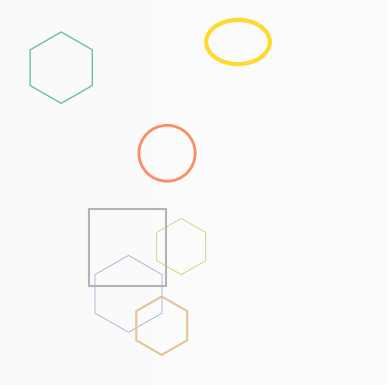[{"shape": "hexagon", "thickness": 1, "radius": 0.46, "center": [0.158, 0.824]}, {"shape": "circle", "thickness": 2, "radius": 0.36, "center": [0.431, 0.602]}, {"shape": "hexagon", "thickness": 0.5, "radius": 0.5, "center": [0.332, 0.237]}, {"shape": "hexagon", "thickness": 0.5, "radius": 0.37, "center": [0.468, 0.36]}, {"shape": "oval", "thickness": 3, "radius": 0.41, "center": [0.614, 0.891]}, {"shape": "hexagon", "thickness": 1.5, "radius": 0.38, "center": [0.417, 0.154]}, {"shape": "square", "thickness": 1.5, "radius": 0.5, "center": [0.33, 0.357]}]